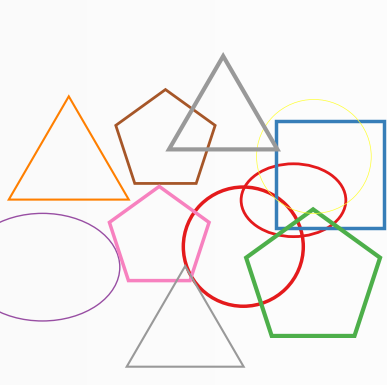[{"shape": "oval", "thickness": 2, "radius": 0.68, "center": [0.757, 0.48]}, {"shape": "circle", "thickness": 2.5, "radius": 0.77, "center": [0.628, 0.359]}, {"shape": "square", "thickness": 2.5, "radius": 0.7, "center": [0.851, 0.547]}, {"shape": "pentagon", "thickness": 3, "radius": 0.91, "center": [0.808, 0.275]}, {"shape": "oval", "thickness": 1, "radius": 1.0, "center": [0.11, 0.306]}, {"shape": "triangle", "thickness": 1.5, "radius": 0.89, "center": [0.178, 0.571]}, {"shape": "circle", "thickness": 0.5, "radius": 0.74, "center": [0.81, 0.594]}, {"shape": "pentagon", "thickness": 2, "radius": 0.67, "center": [0.427, 0.633]}, {"shape": "pentagon", "thickness": 2.5, "radius": 0.68, "center": [0.411, 0.381]}, {"shape": "triangle", "thickness": 1.5, "radius": 0.87, "center": [0.478, 0.135]}, {"shape": "triangle", "thickness": 3, "radius": 0.81, "center": [0.576, 0.693]}]